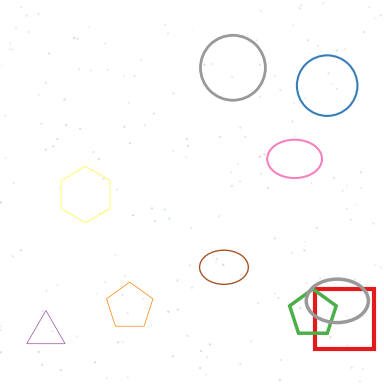[{"shape": "square", "thickness": 3, "radius": 0.39, "center": [0.895, 0.172]}, {"shape": "circle", "thickness": 1.5, "radius": 0.39, "center": [0.85, 0.778]}, {"shape": "pentagon", "thickness": 2.5, "radius": 0.32, "center": [0.813, 0.186]}, {"shape": "triangle", "thickness": 0.5, "radius": 0.29, "center": [0.119, 0.136]}, {"shape": "pentagon", "thickness": 0.5, "radius": 0.32, "center": [0.337, 0.204]}, {"shape": "hexagon", "thickness": 0.5, "radius": 0.37, "center": [0.222, 0.495]}, {"shape": "oval", "thickness": 1, "radius": 0.32, "center": [0.582, 0.306]}, {"shape": "oval", "thickness": 1.5, "radius": 0.36, "center": [0.765, 0.587]}, {"shape": "oval", "thickness": 2.5, "radius": 0.4, "center": [0.876, 0.219]}, {"shape": "circle", "thickness": 2, "radius": 0.42, "center": [0.605, 0.824]}]